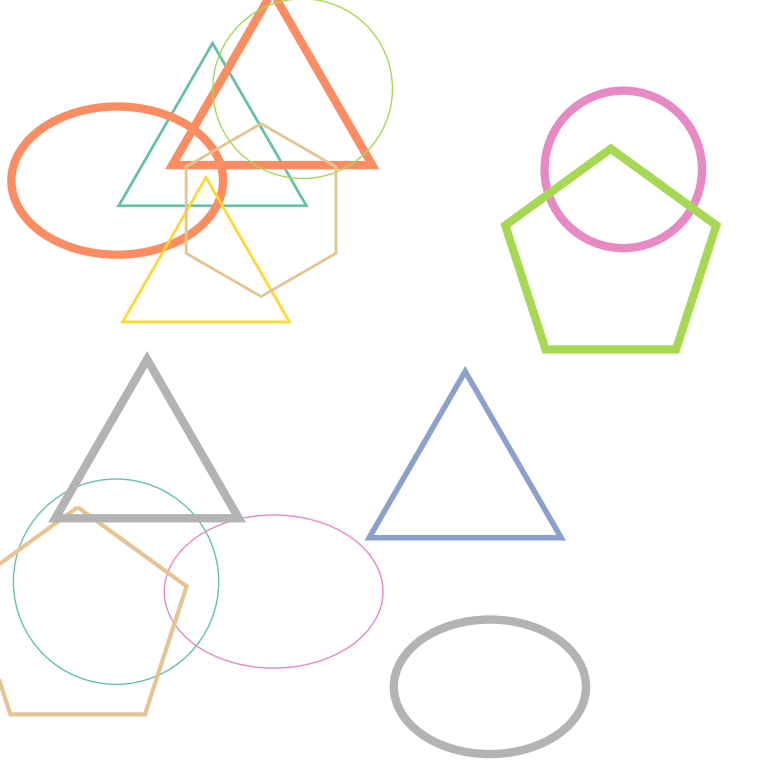[{"shape": "circle", "thickness": 0.5, "radius": 0.67, "center": [0.151, 0.245]}, {"shape": "triangle", "thickness": 1, "radius": 0.7, "center": [0.276, 0.803]}, {"shape": "triangle", "thickness": 3, "radius": 0.75, "center": [0.354, 0.861]}, {"shape": "oval", "thickness": 3, "radius": 0.69, "center": [0.152, 0.765]}, {"shape": "triangle", "thickness": 2, "radius": 0.72, "center": [0.604, 0.374]}, {"shape": "circle", "thickness": 3, "radius": 0.51, "center": [0.809, 0.78]}, {"shape": "oval", "thickness": 0.5, "radius": 0.71, "center": [0.355, 0.232]}, {"shape": "circle", "thickness": 0.5, "radius": 0.58, "center": [0.393, 0.885]}, {"shape": "pentagon", "thickness": 3, "radius": 0.72, "center": [0.793, 0.663]}, {"shape": "triangle", "thickness": 1, "radius": 0.63, "center": [0.268, 0.644]}, {"shape": "hexagon", "thickness": 1, "radius": 0.56, "center": [0.339, 0.727]}, {"shape": "pentagon", "thickness": 1.5, "radius": 0.74, "center": [0.101, 0.193]}, {"shape": "oval", "thickness": 3, "radius": 0.62, "center": [0.636, 0.108]}, {"shape": "triangle", "thickness": 3, "radius": 0.69, "center": [0.191, 0.396]}]